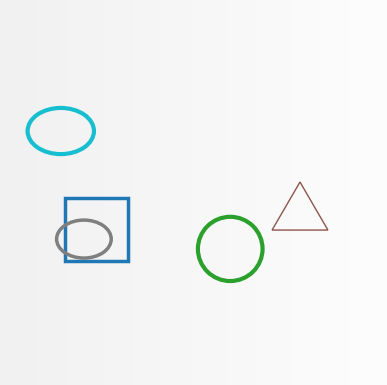[{"shape": "square", "thickness": 2.5, "radius": 0.41, "center": [0.249, 0.404]}, {"shape": "circle", "thickness": 3, "radius": 0.42, "center": [0.594, 0.353]}, {"shape": "triangle", "thickness": 1, "radius": 0.42, "center": [0.774, 0.444]}, {"shape": "oval", "thickness": 2.5, "radius": 0.35, "center": [0.217, 0.379]}, {"shape": "oval", "thickness": 3, "radius": 0.43, "center": [0.157, 0.66]}]